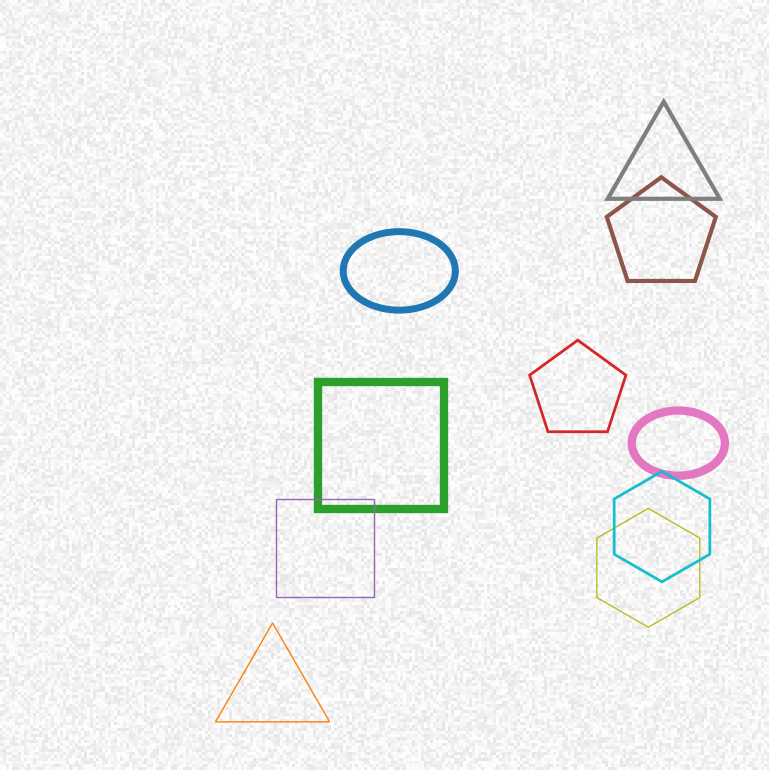[{"shape": "oval", "thickness": 2.5, "radius": 0.36, "center": [0.519, 0.648]}, {"shape": "triangle", "thickness": 0.5, "radius": 0.43, "center": [0.354, 0.105]}, {"shape": "square", "thickness": 3, "radius": 0.41, "center": [0.495, 0.421]}, {"shape": "pentagon", "thickness": 1, "radius": 0.33, "center": [0.75, 0.492]}, {"shape": "square", "thickness": 0.5, "radius": 0.32, "center": [0.422, 0.289]}, {"shape": "pentagon", "thickness": 1.5, "radius": 0.37, "center": [0.859, 0.695]}, {"shape": "oval", "thickness": 3, "radius": 0.3, "center": [0.881, 0.424]}, {"shape": "triangle", "thickness": 1.5, "radius": 0.42, "center": [0.862, 0.784]}, {"shape": "hexagon", "thickness": 0.5, "radius": 0.39, "center": [0.842, 0.263]}, {"shape": "hexagon", "thickness": 1, "radius": 0.36, "center": [0.86, 0.316]}]